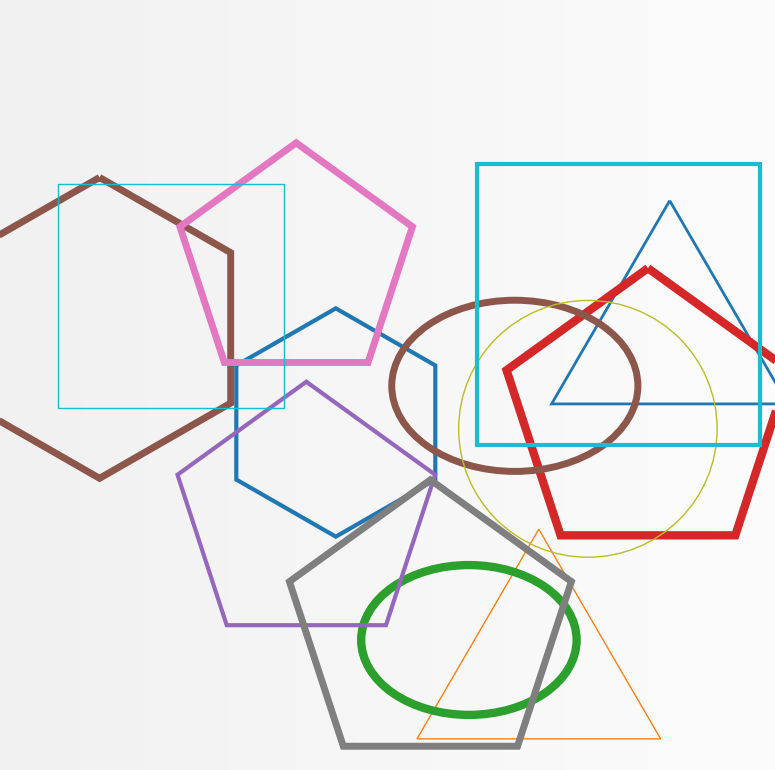[{"shape": "triangle", "thickness": 1, "radius": 0.88, "center": [0.864, 0.563]}, {"shape": "hexagon", "thickness": 1.5, "radius": 0.74, "center": [0.433, 0.451]}, {"shape": "triangle", "thickness": 0.5, "radius": 0.91, "center": [0.695, 0.131]}, {"shape": "oval", "thickness": 3, "radius": 0.69, "center": [0.605, 0.169]}, {"shape": "pentagon", "thickness": 3, "radius": 0.96, "center": [0.836, 0.46]}, {"shape": "pentagon", "thickness": 1.5, "radius": 0.87, "center": [0.395, 0.329]}, {"shape": "hexagon", "thickness": 2.5, "radius": 0.98, "center": [0.128, 0.574]}, {"shape": "oval", "thickness": 2.5, "radius": 0.79, "center": [0.664, 0.499]}, {"shape": "pentagon", "thickness": 2.5, "radius": 0.79, "center": [0.382, 0.657]}, {"shape": "pentagon", "thickness": 2.5, "radius": 0.96, "center": [0.555, 0.186]}, {"shape": "circle", "thickness": 0.5, "radius": 0.83, "center": [0.759, 0.443]}, {"shape": "square", "thickness": 1.5, "radius": 0.91, "center": [0.798, 0.605]}, {"shape": "square", "thickness": 0.5, "radius": 0.73, "center": [0.221, 0.616]}]